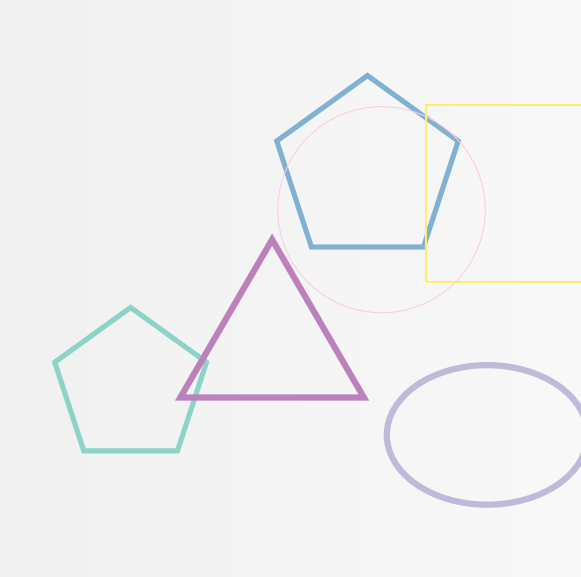[{"shape": "pentagon", "thickness": 2.5, "radius": 0.69, "center": [0.225, 0.329]}, {"shape": "oval", "thickness": 3, "radius": 0.86, "center": [0.838, 0.246]}, {"shape": "pentagon", "thickness": 2.5, "radius": 0.82, "center": [0.632, 0.704]}, {"shape": "circle", "thickness": 0.5, "radius": 0.89, "center": [0.656, 0.636]}, {"shape": "triangle", "thickness": 3, "radius": 0.91, "center": [0.468, 0.402]}, {"shape": "square", "thickness": 1, "radius": 0.77, "center": [0.886, 0.664]}]